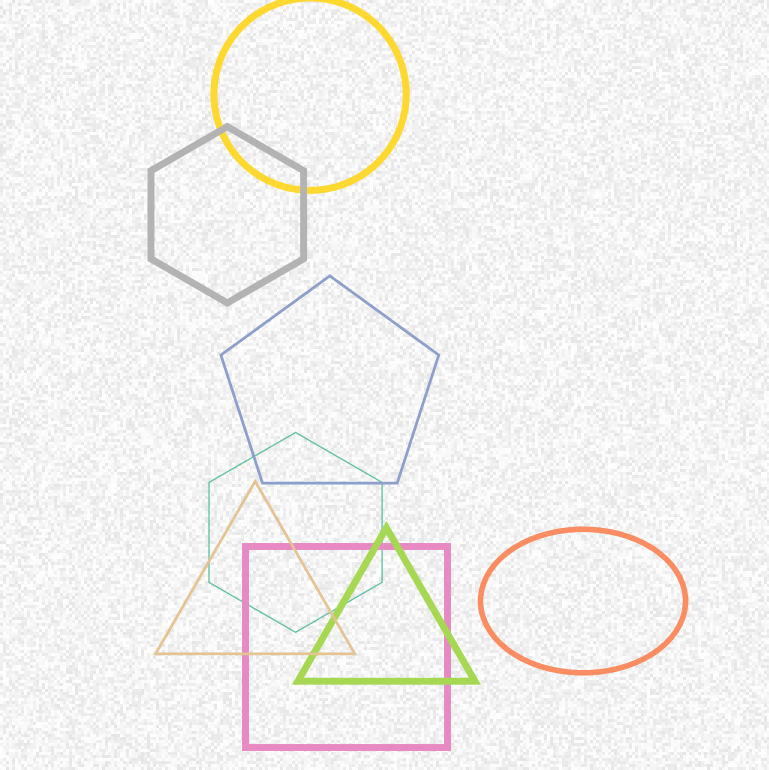[{"shape": "hexagon", "thickness": 0.5, "radius": 0.65, "center": [0.384, 0.309]}, {"shape": "oval", "thickness": 2, "radius": 0.67, "center": [0.757, 0.219]}, {"shape": "pentagon", "thickness": 1, "radius": 0.74, "center": [0.428, 0.493]}, {"shape": "square", "thickness": 2.5, "radius": 0.65, "center": [0.449, 0.16]}, {"shape": "triangle", "thickness": 2.5, "radius": 0.66, "center": [0.502, 0.182]}, {"shape": "circle", "thickness": 2.5, "radius": 0.62, "center": [0.403, 0.878]}, {"shape": "triangle", "thickness": 1, "radius": 0.75, "center": [0.331, 0.226]}, {"shape": "hexagon", "thickness": 2.5, "radius": 0.57, "center": [0.295, 0.721]}]